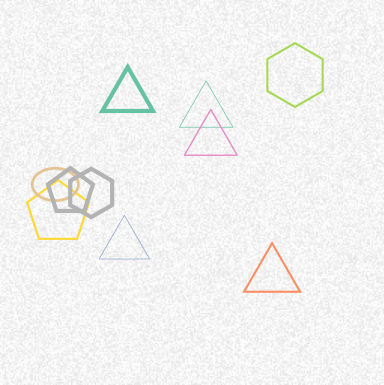[{"shape": "triangle", "thickness": 3, "radius": 0.38, "center": [0.332, 0.75]}, {"shape": "triangle", "thickness": 0.5, "radius": 0.4, "center": [0.535, 0.71]}, {"shape": "triangle", "thickness": 1.5, "radius": 0.42, "center": [0.707, 0.284]}, {"shape": "triangle", "thickness": 0.5, "radius": 0.38, "center": [0.323, 0.365]}, {"shape": "triangle", "thickness": 1, "radius": 0.4, "center": [0.548, 0.636]}, {"shape": "hexagon", "thickness": 1.5, "radius": 0.41, "center": [0.766, 0.805]}, {"shape": "pentagon", "thickness": 1.5, "radius": 0.42, "center": [0.151, 0.448]}, {"shape": "oval", "thickness": 2, "radius": 0.3, "center": [0.144, 0.521]}, {"shape": "hexagon", "thickness": 3, "radius": 0.31, "center": [0.237, 0.499]}, {"shape": "pentagon", "thickness": 3, "radius": 0.31, "center": [0.183, 0.502]}]